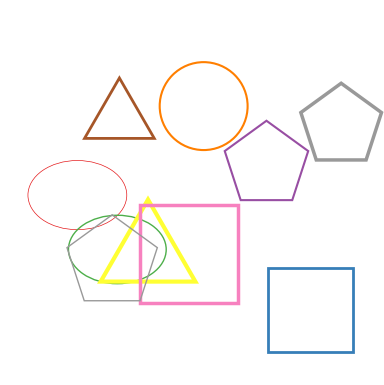[{"shape": "oval", "thickness": 0.5, "radius": 0.64, "center": [0.201, 0.493]}, {"shape": "square", "thickness": 2, "radius": 0.55, "center": [0.806, 0.195]}, {"shape": "oval", "thickness": 1, "radius": 0.63, "center": [0.305, 0.352]}, {"shape": "pentagon", "thickness": 1.5, "radius": 0.57, "center": [0.692, 0.572]}, {"shape": "circle", "thickness": 1.5, "radius": 0.57, "center": [0.529, 0.724]}, {"shape": "triangle", "thickness": 3, "radius": 0.71, "center": [0.384, 0.34]}, {"shape": "triangle", "thickness": 2, "radius": 0.52, "center": [0.31, 0.693]}, {"shape": "square", "thickness": 2.5, "radius": 0.64, "center": [0.492, 0.34]}, {"shape": "pentagon", "thickness": 2.5, "radius": 0.55, "center": [0.886, 0.674]}, {"shape": "pentagon", "thickness": 1, "radius": 0.62, "center": [0.291, 0.319]}]